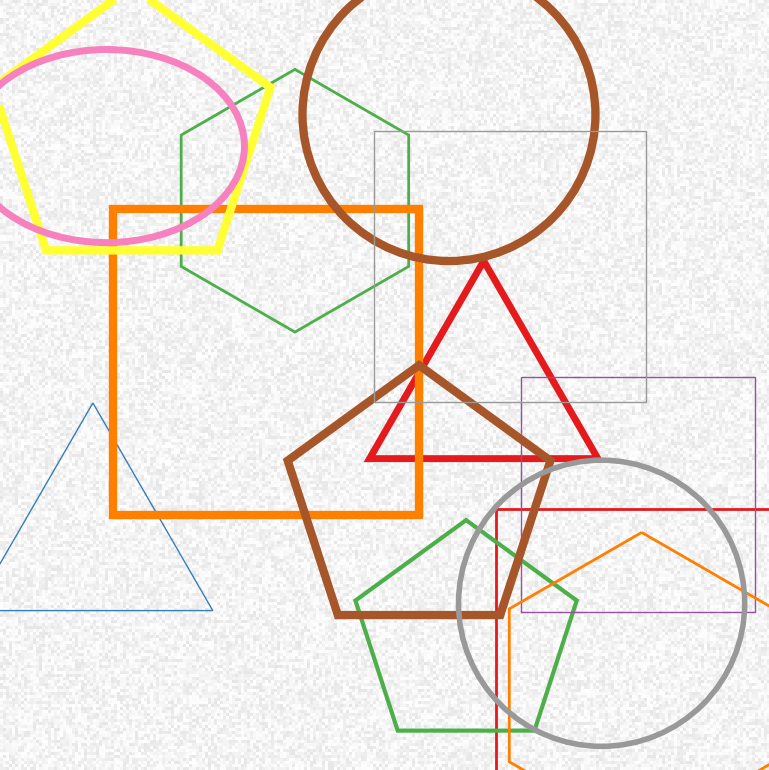[{"shape": "triangle", "thickness": 2.5, "radius": 0.86, "center": [0.628, 0.49]}, {"shape": "square", "thickness": 1, "radius": 0.98, "center": [0.84, 0.144]}, {"shape": "triangle", "thickness": 0.5, "radius": 0.9, "center": [0.121, 0.297]}, {"shape": "hexagon", "thickness": 1, "radius": 0.85, "center": [0.383, 0.739]}, {"shape": "pentagon", "thickness": 1.5, "radius": 0.76, "center": [0.605, 0.173]}, {"shape": "square", "thickness": 0.5, "radius": 0.76, "center": [0.828, 0.358]}, {"shape": "square", "thickness": 3, "radius": 0.99, "center": [0.345, 0.53]}, {"shape": "hexagon", "thickness": 1, "radius": 0.99, "center": [0.833, 0.11]}, {"shape": "pentagon", "thickness": 3, "radius": 0.95, "center": [0.171, 0.828]}, {"shape": "pentagon", "thickness": 3, "radius": 0.9, "center": [0.544, 0.346]}, {"shape": "circle", "thickness": 3, "radius": 0.95, "center": [0.583, 0.851]}, {"shape": "oval", "thickness": 2.5, "radius": 0.9, "center": [0.138, 0.81]}, {"shape": "circle", "thickness": 2, "radius": 0.93, "center": [0.781, 0.217]}, {"shape": "square", "thickness": 0.5, "radius": 0.88, "center": [0.662, 0.654]}]